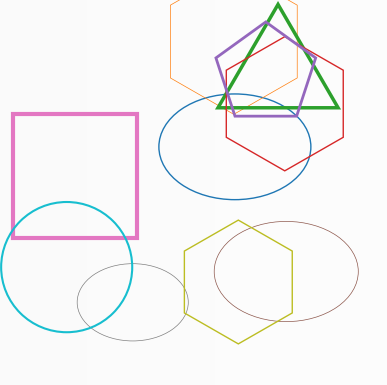[{"shape": "oval", "thickness": 1, "radius": 0.98, "center": [0.606, 0.619]}, {"shape": "hexagon", "thickness": 0.5, "radius": 0.95, "center": [0.603, 0.892]}, {"shape": "triangle", "thickness": 2.5, "radius": 0.89, "center": [0.717, 0.81]}, {"shape": "hexagon", "thickness": 1, "radius": 0.87, "center": [0.735, 0.731]}, {"shape": "pentagon", "thickness": 2, "radius": 0.68, "center": [0.686, 0.808]}, {"shape": "oval", "thickness": 0.5, "radius": 0.93, "center": [0.739, 0.295]}, {"shape": "square", "thickness": 3, "radius": 0.8, "center": [0.194, 0.544]}, {"shape": "oval", "thickness": 0.5, "radius": 0.72, "center": [0.343, 0.215]}, {"shape": "hexagon", "thickness": 1, "radius": 0.8, "center": [0.615, 0.268]}, {"shape": "circle", "thickness": 1.5, "radius": 0.85, "center": [0.172, 0.306]}]